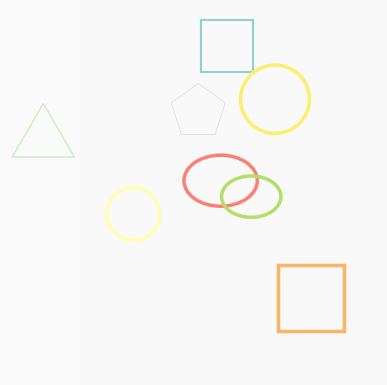[{"shape": "square", "thickness": 1.5, "radius": 0.34, "center": [0.585, 0.88]}, {"shape": "circle", "thickness": 2.5, "radius": 0.34, "center": [0.344, 0.444]}, {"shape": "oval", "thickness": 2.5, "radius": 0.47, "center": [0.569, 0.531]}, {"shape": "square", "thickness": 2.5, "radius": 0.43, "center": [0.802, 0.225]}, {"shape": "oval", "thickness": 2.5, "radius": 0.38, "center": [0.648, 0.489]}, {"shape": "pentagon", "thickness": 0.5, "radius": 0.37, "center": [0.512, 0.71]}, {"shape": "triangle", "thickness": 1, "radius": 0.46, "center": [0.112, 0.639]}, {"shape": "circle", "thickness": 2.5, "radius": 0.44, "center": [0.71, 0.742]}]